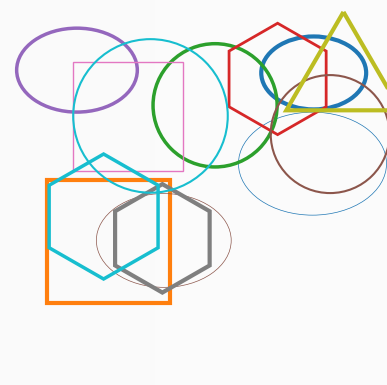[{"shape": "oval", "thickness": 0.5, "radius": 0.96, "center": [0.806, 0.575]}, {"shape": "oval", "thickness": 3, "radius": 0.68, "center": [0.81, 0.811]}, {"shape": "square", "thickness": 3, "radius": 0.8, "center": [0.28, 0.372]}, {"shape": "circle", "thickness": 2.5, "radius": 0.8, "center": [0.555, 0.726]}, {"shape": "hexagon", "thickness": 2, "radius": 0.72, "center": [0.716, 0.795]}, {"shape": "oval", "thickness": 2.5, "radius": 0.78, "center": [0.199, 0.818]}, {"shape": "circle", "thickness": 1.5, "radius": 0.77, "center": [0.852, 0.652]}, {"shape": "oval", "thickness": 0.5, "radius": 0.87, "center": [0.423, 0.375]}, {"shape": "square", "thickness": 1, "radius": 0.71, "center": [0.329, 0.697]}, {"shape": "hexagon", "thickness": 3, "radius": 0.7, "center": [0.419, 0.381]}, {"shape": "triangle", "thickness": 3, "radius": 0.85, "center": [0.886, 0.799]}, {"shape": "hexagon", "thickness": 2.5, "radius": 0.81, "center": [0.267, 0.438]}, {"shape": "circle", "thickness": 1.5, "radius": 1.0, "center": [0.388, 0.699]}]